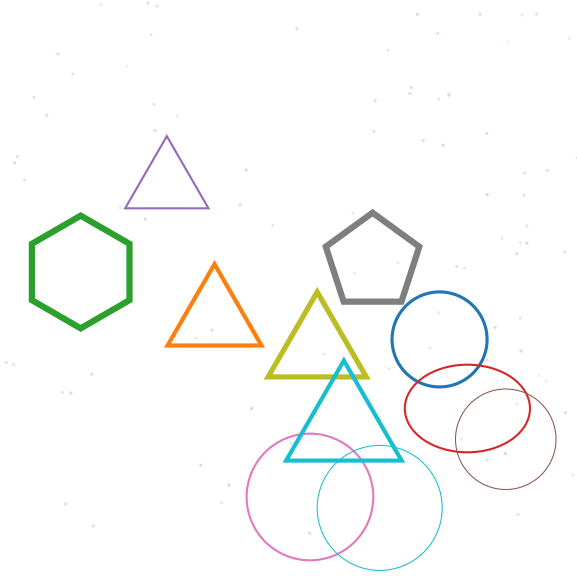[{"shape": "circle", "thickness": 1.5, "radius": 0.41, "center": [0.761, 0.411]}, {"shape": "triangle", "thickness": 2, "radius": 0.47, "center": [0.371, 0.448]}, {"shape": "hexagon", "thickness": 3, "radius": 0.49, "center": [0.14, 0.528]}, {"shape": "oval", "thickness": 1, "radius": 0.54, "center": [0.809, 0.292]}, {"shape": "triangle", "thickness": 1, "radius": 0.42, "center": [0.289, 0.68]}, {"shape": "circle", "thickness": 0.5, "radius": 0.44, "center": [0.876, 0.239]}, {"shape": "circle", "thickness": 1, "radius": 0.55, "center": [0.537, 0.139]}, {"shape": "pentagon", "thickness": 3, "radius": 0.43, "center": [0.645, 0.546]}, {"shape": "triangle", "thickness": 2.5, "radius": 0.49, "center": [0.549, 0.395]}, {"shape": "triangle", "thickness": 2, "radius": 0.58, "center": [0.595, 0.259]}, {"shape": "circle", "thickness": 0.5, "radius": 0.54, "center": [0.657, 0.12]}]